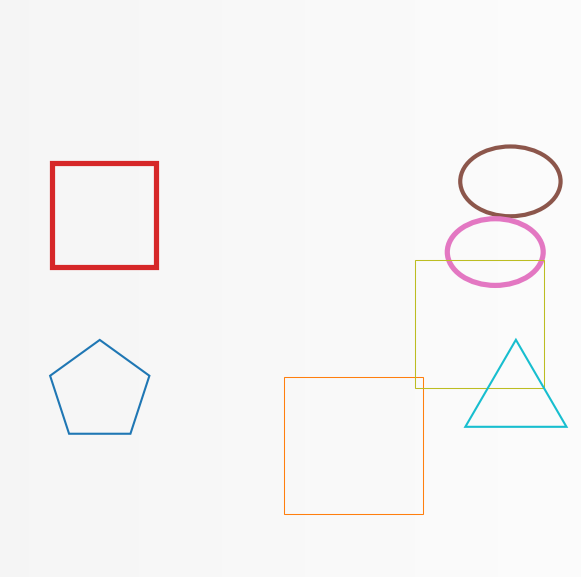[{"shape": "pentagon", "thickness": 1, "radius": 0.45, "center": [0.172, 0.321]}, {"shape": "square", "thickness": 0.5, "radius": 0.6, "center": [0.609, 0.228]}, {"shape": "square", "thickness": 2.5, "radius": 0.45, "center": [0.179, 0.626]}, {"shape": "oval", "thickness": 2, "radius": 0.43, "center": [0.878, 0.685]}, {"shape": "oval", "thickness": 2.5, "radius": 0.41, "center": [0.852, 0.563]}, {"shape": "square", "thickness": 0.5, "radius": 0.55, "center": [0.825, 0.439]}, {"shape": "triangle", "thickness": 1, "radius": 0.5, "center": [0.888, 0.31]}]